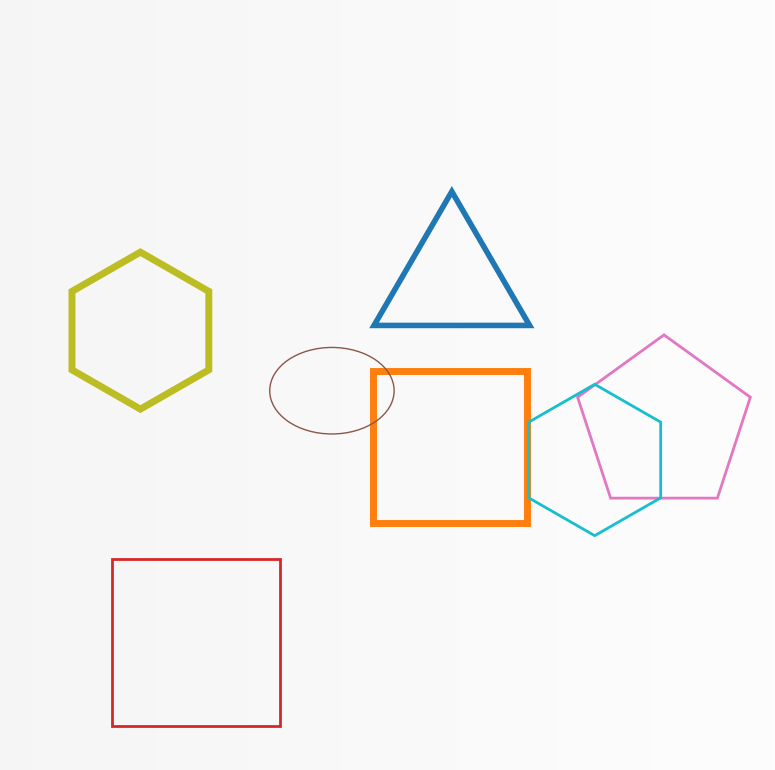[{"shape": "triangle", "thickness": 2, "radius": 0.58, "center": [0.583, 0.635]}, {"shape": "square", "thickness": 2.5, "radius": 0.49, "center": [0.58, 0.42]}, {"shape": "square", "thickness": 1, "radius": 0.54, "center": [0.253, 0.165]}, {"shape": "oval", "thickness": 0.5, "radius": 0.4, "center": [0.428, 0.493]}, {"shape": "pentagon", "thickness": 1, "radius": 0.59, "center": [0.857, 0.448]}, {"shape": "hexagon", "thickness": 2.5, "radius": 0.51, "center": [0.181, 0.571]}, {"shape": "hexagon", "thickness": 1, "radius": 0.49, "center": [0.767, 0.403]}]